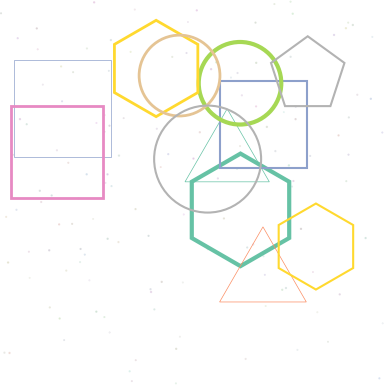[{"shape": "hexagon", "thickness": 3, "radius": 0.73, "center": [0.625, 0.455]}, {"shape": "triangle", "thickness": 0.5, "radius": 0.63, "center": [0.59, 0.591]}, {"shape": "triangle", "thickness": 0.5, "radius": 0.65, "center": [0.683, 0.281]}, {"shape": "square", "thickness": 0.5, "radius": 0.63, "center": [0.163, 0.718]}, {"shape": "square", "thickness": 1.5, "radius": 0.56, "center": [0.684, 0.676]}, {"shape": "square", "thickness": 2, "radius": 0.6, "center": [0.148, 0.605]}, {"shape": "circle", "thickness": 3, "radius": 0.54, "center": [0.623, 0.784]}, {"shape": "hexagon", "thickness": 2, "radius": 0.63, "center": [0.406, 0.822]}, {"shape": "hexagon", "thickness": 1.5, "radius": 0.56, "center": [0.821, 0.36]}, {"shape": "circle", "thickness": 2, "radius": 0.52, "center": [0.466, 0.804]}, {"shape": "circle", "thickness": 1.5, "radius": 0.69, "center": [0.539, 0.587]}, {"shape": "pentagon", "thickness": 1.5, "radius": 0.5, "center": [0.799, 0.806]}]